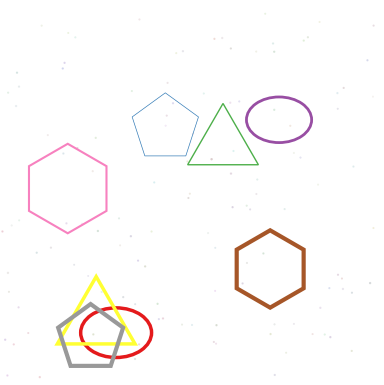[{"shape": "oval", "thickness": 2.5, "radius": 0.46, "center": [0.302, 0.136]}, {"shape": "pentagon", "thickness": 0.5, "radius": 0.45, "center": [0.429, 0.668]}, {"shape": "triangle", "thickness": 1, "radius": 0.53, "center": [0.579, 0.625]}, {"shape": "oval", "thickness": 2, "radius": 0.42, "center": [0.725, 0.689]}, {"shape": "triangle", "thickness": 2.5, "radius": 0.58, "center": [0.25, 0.165]}, {"shape": "hexagon", "thickness": 3, "radius": 0.5, "center": [0.702, 0.301]}, {"shape": "hexagon", "thickness": 1.5, "radius": 0.58, "center": [0.176, 0.51]}, {"shape": "pentagon", "thickness": 3, "radius": 0.44, "center": [0.235, 0.121]}]